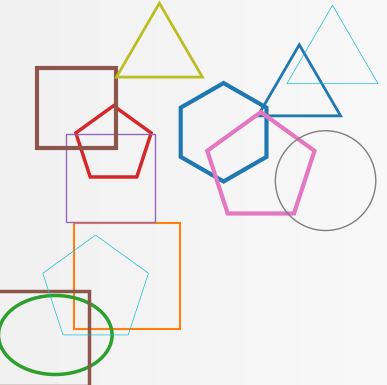[{"shape": "hexagon", "thickness": 3, "radius": 0.64, "center": [0.577, 0.656]}, {"shape": "triangle", "thickness": 2, "radius": 0.62, "center": [0.772, 0.761]}, {"shape": "square", "thickness": 1.5, "radius": 0.69, "center": [0.327, 0.283]}, {"shape": "oval", "thickness": 2.5, "radius": 0.73, "center": [0.143, 0.13]}, {"shape": "pentagon", "thickness": 2.5, "radius": 0.51, "center": [0.293, 0.623]}, {"shape": "square", "thickness": 1, "radius": 0.58, "center": [0.285, 0.538]}, {"shape": "square", "thickness": 2.5, "radius": 0.62, "center": [0.107, 0.121]}, {"shape": "square", "thickness": 3, "radius": 0.51, "center": [0.198, 0.719]}, {"shape": "pentagon", "thickness": 3, "radius": 0.73, "center": [0.673, 0.563]}, {"shape": "circle", "thickness": 1, "radius": 0.65, "center": [0.84, 0.531]}, {"shape": "triangle", "thickness": 2, "radius": 0.64, "center": [0.411, 0.864]}, {"shape": "triangle", "thickness": 0.5, "radius": 0.68, "center": [0.858, 0.85]}, {"shape": "pentagon", "thickness": 0.5, "radius": 0.72, "center": [0.247, 0.246]}]